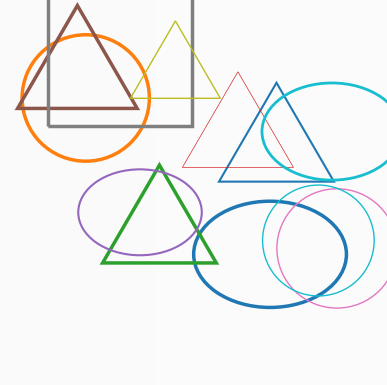[{"shape": "triangle", "thickness": 1.5, "radius": 0.86, "center": [0.714, 0.614]}, {"shape": "oval", "thickness": 2.5, "radius": 0.99, "center": [0.697, 0.339]}, {"shape": "circle", "thickness": 2.5, "radius": 0.82, "center": [0.221, 0.746]}, {"shape": "triangle", "thickness": 2.5, "radius": 0.85, "center": [0.411, 0.402]}, {"shape": "triangle", "thickness": 0.5, "radius": 0.83, "center": [0.614, 0.648]}, {"shape": "oval", "thickness": 1.5, "radius": 0.8, "center": [0.361, 0.449]}, {"shape": "triangle", "thickness": 2.5, "radius": 0.89, "center": [0.2, 0.807]}, {"shape": "circle", "thickness": 1, "radius": 0.77, "center": [0.87, 0.355]}, {"shape": "square", "thickness": 2.5, "radius": 0.93, "center": [0.31, 0.858]}, {"shape": "triangle", "thickness": 1, "radius": 0.67, "center": [0.453, 0.812]}, {"shape": "circle", "thickness": 1, "radius": 0.72, "center": [0.822, 0.375]}, {"shape": "oval", "thickness": 2, "radius": 0.9, "center": [0.856, 0.658]}]